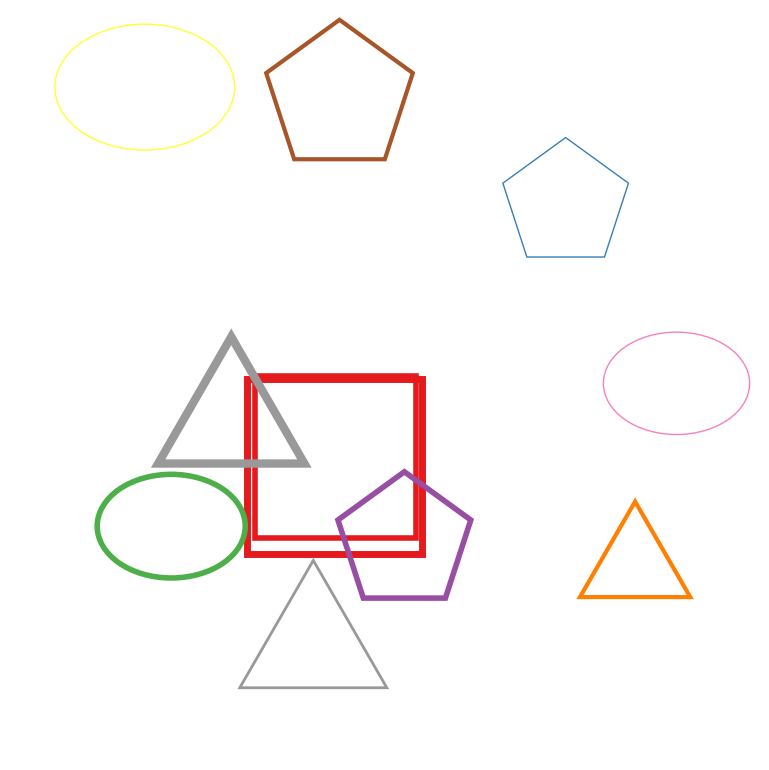[{"shape": "square", "thickness": 2.5, "radius": 0.57, "center": [0.434, 0.394]}, {"shape": "square", "thickness": 2, "radius": 0.53, "center": [0.436, 0.407]}, {"shape": "pentagon", "thickness": 0.5, "radius": 0.43, "center": [0.735, 0.736]}, {"shape": "oval", "thickness": 2, "radius": 0.48, "center": [0.222, 0.317]}, {"shape": "pentagon", "thickness": 2, "radius": 0.45, "center": [0.525, 0.297]}, {"shape": "triangle", "thickness": 1.5, "radius": 0.41, "center": [0.825, 0.266]}, {"shape": "oval", "thickness": 0.5, "radius": 0.58, "center": [0.188, 0.887]}, {"shape": "pentagon", "thickness": 1.5, "radius": 0.5, "center": [0.441, 0.874]}, {"shape": "oval", "thickness": 0.5, "radius": 0.47, "center": [0.879, 0.502]}, {"shape": "triangle", "thickness": 3, "radius": 0.55, "center": [0.3, 0.453]}, {"shape": "triangle", "thickness": 1, "radius": 0.55, "center": [0.407, 0.162]}]